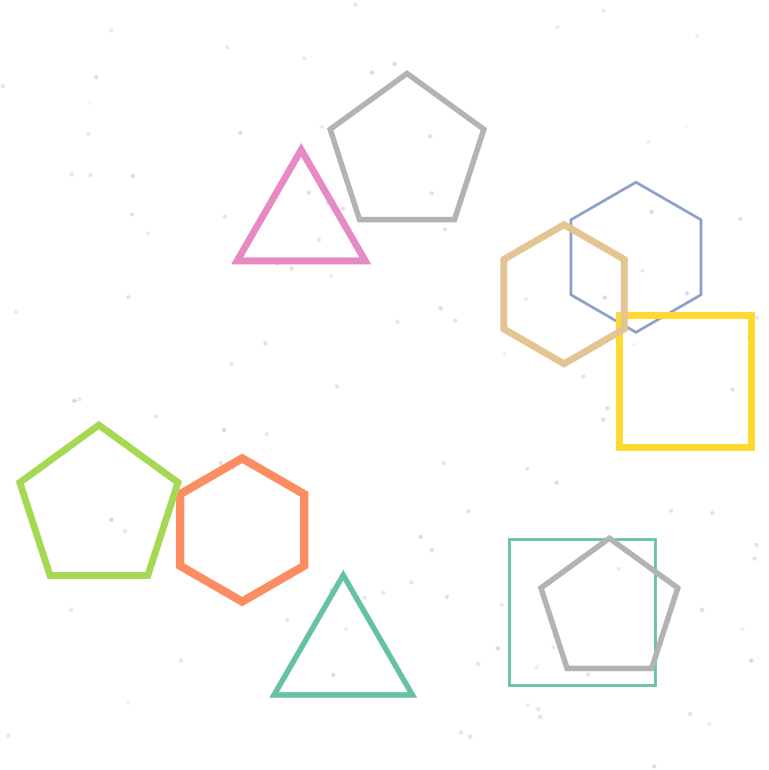[{"shape": "triangle", "thickness": 2, "radius": 0.52, "center": [0.446, 0.149]}, {"shape": "square", "thickness": 1, "radius": 0.48, "center": [0.756, 0.205]}, {"shape": "hexagon", "thickness": 3, "radius": 0.47, "center": [0.314, 0.312]}, {"shape": "hexagon", "thickness": 1, "radius": 0.49, "center": [0.826, 0.666]}, {"shape": "triangle", "thickness": 2.5, "radius": 0.48, "center": [0.391, 0.709]}, {"shape": "pentagon", "thickness": 2.5, "radius": 0.54, "center": [0.128, 0.34]}, {"shape": "square", "thickness": 2.5, "radius": 0.43, "center": [0.889, 0.506]}, {"shape": "hexagon", "thickness": 2.5, "radius": 0.45, "center": [0.733, 0.618]}, {"shape": "pentagon", "thickness": 2, "radius": 0.47, "center": [0.791, 0.208]}, {"shape": "pentagon", "thickness": 2, "radius": 0.52, "center": [0.529, 0.8]}]